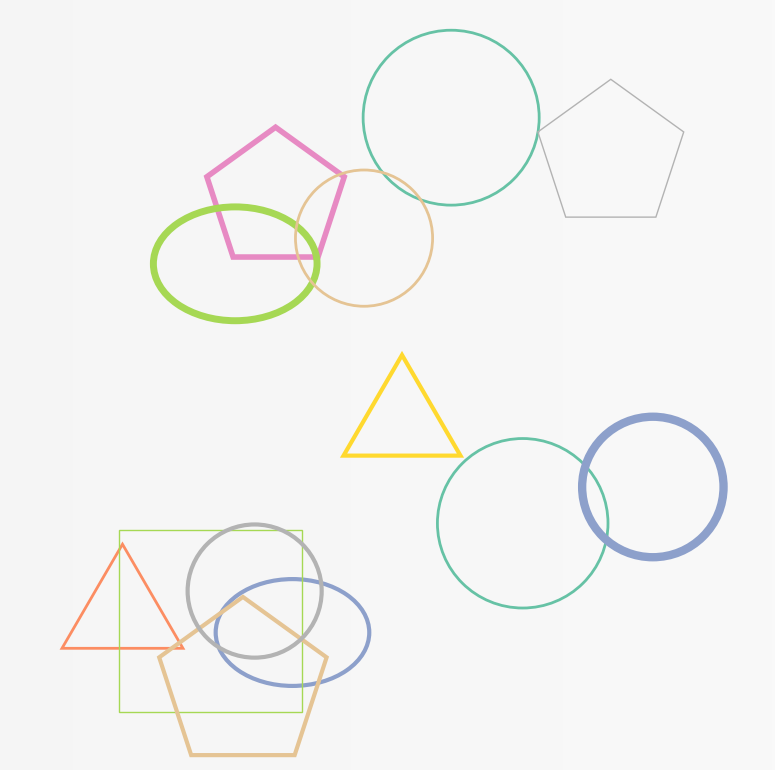[{"shape": "circle", "thickness": 1, "radius": 0.57, "center": [0.582, 0.847]}, {"shape": "circle", "thickness": 1, "radius": 0.55, "center": [0.674, 0.32]}, {"shape": "triangle", "thickness": 1, "radius": 0.45, "center": [0.158, 0.203]}, {"shape": "oval", "thickness": 1.5, "radius": 0.5, "center": [0.377, 0.179]}, {"shape": "circle", "thickness": 3, "radius": 0.46, "center": [0.842, 0.368]}, {"shape": "pentagon", "thickness": 2, "radius": 0.47, "center": [0.356, 0.742]}, {"shape": "oval", "thickness": 2.5, "radius": 0.53, "center": [0.304, 0.657]}, {"shape": "square", "thickness": 0.5, "radius": 0.59, "center": [0.271, 0.194]}, {"shape": "triangle", "thickness": 1.5, "radius": 0.44, "center": [0.519, 0.452]}, {"shape": "circle", "thickness": 1, "radius": 0.44, "center": [0.47, 0.691]}, {"shape": "pentagon", "thickness": 1.5, "radius": 0.57, "center": [0.313, 0.111]}, {"shape": "pentagon", "thickness": 0.5, "radius": 0.49, "center": [0.788, 0.798]}, {"shape": "circle", "thickness": 1.5, "radius": 0.43, "center": [0.329, 0.232]}]